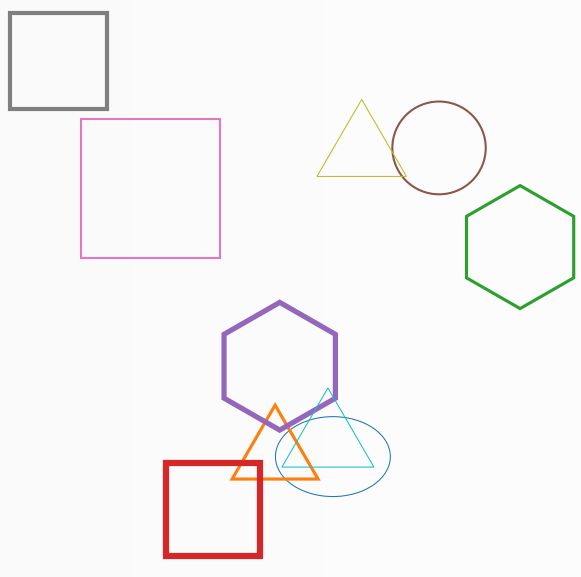[{"shape": "oval", "thickness": 0.5, "radius": 0.49, "center": [0.573, 0.208]}, {"shape": "triangle", "thickness": 1.5, "radius": 0.43, "center": [0.473, 0.212]}, {"shape": "hexagon", "thickness": 1.5, "radius": 0.53, "center": [0.895, 0.571]}, {"shape": "square", "thickness": 3, "radius": 0.4, "center": [0.366, 0.117]}, {"shape": "hexagon", "thickness": 2.5, "radius": 0.55, "center": [0.481, 0.365]}, {"shape": "circle", "thickness": 1, "radius": 0.4, "center": [0.755, 0.743]}, {"shape": "square", "thickness": 1, "radius": 0.6, "center": [0.26, 0.673]}, {"shape": "square", "thickness": 2, "radius": 0.42, "center": [0.101, 0.893]}, {"shape": "triangle", "thickness": 0.5, "radius": 0.44, "center": [0.622, 0.738]}, {"shape": "triangle", "thickness": 0.5, "radius": 0.46, "center": [0.564, 0.236]}]